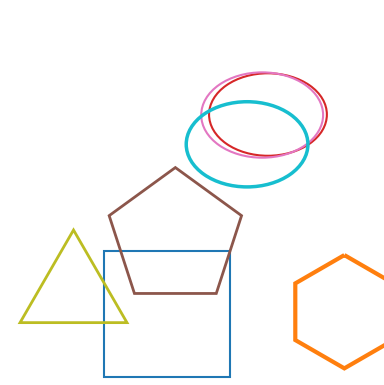[{"shape": "square", "thickness": 1.5, "radius": 0.82, "center": [0.434, 0.185]}, {"shape": "hexagon", "thickness": 3, "radius": 0.74, "center": [0.894, 0.19]}, {"shape": "oval", "thickness": 1.5, "radius": 0.77, "center": [0.696, 0.703]}, {"shape": "pentagon", "thickness": 2, "radius": 0.9, "center": [0.455, 0.384]}, {"shape": "oval", "thickness": 1.5, "radius": 0.79, "center": [0.681, 0.701]}, {"shape": "triangle", "thickness": 2, "radius": 0.8, "center": [0.191, 0.242]}, {"shape": "oval", "thickness": 2.5, "radius": 0.79, "center": [0.642, 0.625]}]